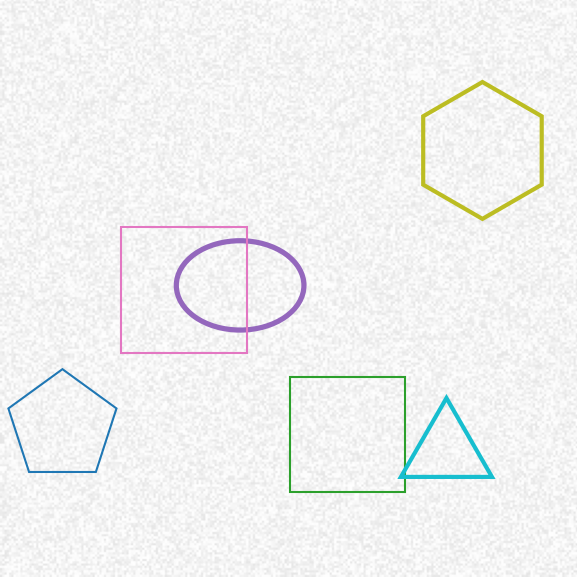[{"shape": "pentagon", "thickness": 1, "radius": 0.49, "center": [0.108, 0.261]}, {"shape": "square", "thickness": 1, "radius": 0.5, "center": [0.602, 0.247]}, {"shape": "oval", "thickness": 2.5, "radius": 0.55, "center": [0.416, 0.505]}, {"shape": "square", "thickness": 1, "radius": 0.55, "center": [0.319, 0.498]}, {"shape": "hexagon", "thickness": 2, "radius": 0.59, "center": [0.835, 0.739]}, {"shape": "triangle", "thickness": 2, "radius": 0.46, "center": [0.773, 0.219]}]